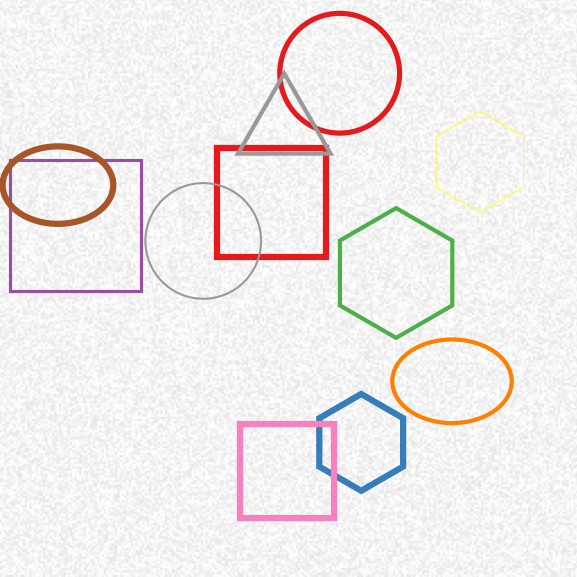[{"shape": "circle", "thickness": 2.5, "radius": 0.52, "center": [0.588, 0.872]}, {"shape": "square", "thickness": 3, "radius": 0.47, "center": [0.47, 0.649]}, {"shape": "hexagon", "thickness": 3, "radius": 0.42, "center": [0.625, 0.233]}, {"shape": "hexagon", "thickness": 2, "radius": 0.56, "center": [0.686, 0.526]}, {"shape": "square", "thickness": 1.5, "radius": 0.57, "center": [0.13, 0.609]}, {"shape": "oval", "thickness": 2, "radius": 0.52, "center": [0.783, 0.339]}, {"shape": "hexagon", "thickness": 0.5, "radius": 0.44, "center": [0.831, 0.719]}, {"shape": "oval", "thickness": 3, "radius": 0.48, "center": [0.1, 0.679]}, {"shape": "square", "thickness": 3, "radius": 0.41, "center": [0.498, 0.183]}, {"shape": "circle", "thickness": 1, "radius": 0.5, "center": [0.352, 0.582]}, {"shape": "triangle", "thickness": 2, "radius": 0.46, "center": [0.492, 0.779]}]